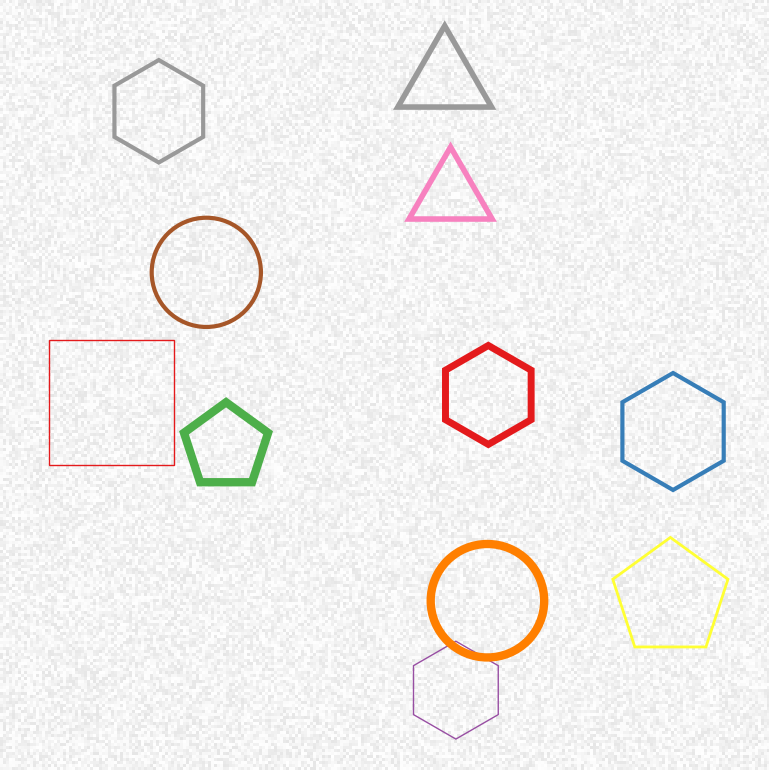[{"shape": "hexagon", "thickness": 2.5, "radius": 0.32, "center": [0.634, 0.487]}, {"shape": "square", "thickness": 0.5, "radius": 0.41, "center": [0.144, 0.478]}, {"shape": "hexagon", "thickness": 1.5, "radius": 0.38, "center": [0.874, 0.44]}, {"shape": "pentagon", "thickness": 3, "radius": 0.29, "center": [0.294, 0.42]}, {"shape": "hexagon", "thickness": 0.5, "radius": 0.32, "center": [0.592, 0.104]}, {"shape": "circle", "thickness": 3, "radius": 0.37, "center": [0.633, 0.22]}, {"shape": "pentagon", "thickness": 1, "radius": 0.39, "center": [0.871, 0.223]}, {"shape": "circle", "thickness": 1.5, "radius": 0.35, "center": [0.268, 0.646]}, {"shape": "triangle", "thickness": 2, "radius": 0.31, "center": [0.585, 0.747]}, {"shape": "hexagon", "thickness": 1.5, "radius": 0.33, "center": [0.206, 0.855]}, {"shape": "triangle", "thickness": 2, "radius": 0.35, "center": [0.578, 0.896]}]